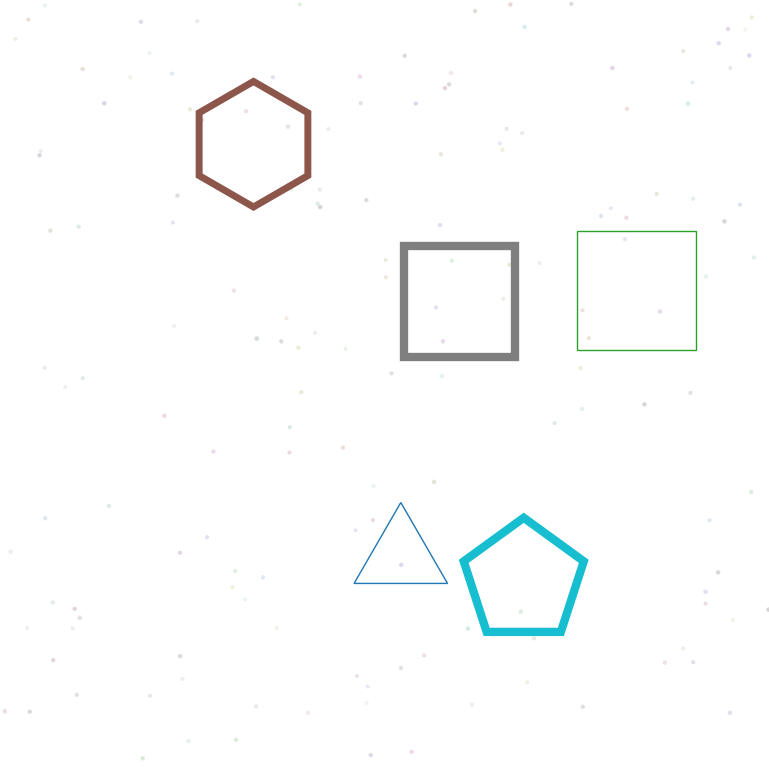[{"shape": "triangle", "thickness": 0.5, "radius": 0.35, "center": [0.521, 0.277]}, {"shape": "square", "thickness": 0.5, "radius": 0.39, "center": [0.827, 0.622]}, {"shape": "hexagon", "thickness": 2.5, "radius": 0.41, "center": [0.329, 0.813]}, {"shape": "square", "thickness": 3, "radius": 0.36, "center": [0.597, 0.609]}, {"shape": "pentagon", "thickness": 3, "radius": 0.41, "center": [0.68, 0.246]}]